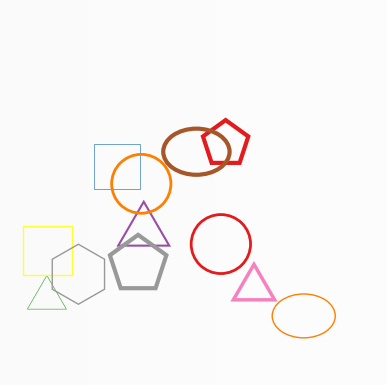[{"shape": "circle", "thickness": 2, "radius": 0.38, "center": [0.57, 0.366]}, {"shape": "pentagon", "thickness": 3, "radius": 0.31, "center": [0.582, 0.627]}, {"shape": "square", "thickness": 0.5, "radius": 0.3, "center": [0.301, 0.568]}, {"shape": "triangle", "thickness": 0.5, "radius": 0.29, "center": [0.121, 0.226]}, {"shape": "triangle", "thickness": 1.5, "radius": 0.38, "center": [0.371, 0.4]}, {"shape": "circle", "thickness": 2, "radius": 0.38, "center": [0.365, 0.523]}, {"shape": "oval", "thickness": 1, "radius": 0.41, "center": [0.784, 0.179]}, {"shape": "square", "thickness": 1, "radius": 0.32, "center": [0.122, 0.349]}, {"shape": "oval", "thickness": 3, "radius": 0.43, "center": [0.507, 0.606]}, {"shape": "triangle", "thickness": 2.5, "radius": 0.31, "center": [0.655, 0.252]}, {"shape": "pentagon", "thickness": 3, "radius": 0.38, "center": [0.357, 0.313]}, {"shape": "hexagon", "thickness": 1, "radius": 0.39, "center": [0.202, 0.288]}]